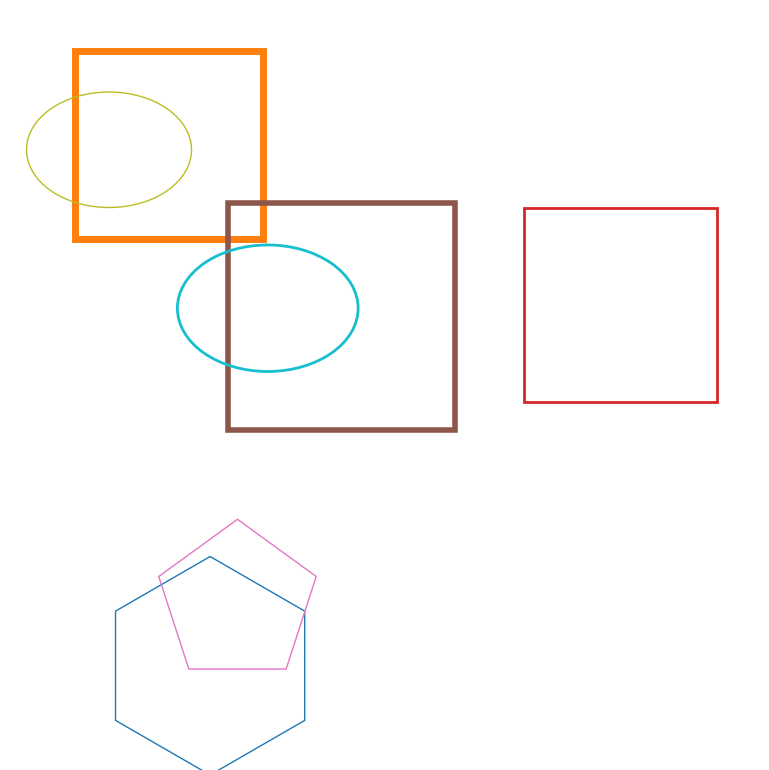[{"shape": "hexagon", "thickness": 0.5, "radius": 0.71, "center": [0.273, 0.135]}, {"shape": "square", "thickness": 2.5, "radius": 0.61, "center": [0.219, 0.812]}, {"shape": "square", "thickness": 1, "radius": 0.63, "center": [0.806, 0.604]}, {"shape": "square", "thickness": 2, "radius": 0.74, "center": [0.444, 0.589]}, {"shape": "pentagon", "thickness": 0.5, "radius": 0.54, "center": [0.308, 0.218]}, {"shape": "oval", "thickness": 0.5, "radius": 0.54, "center": [0.142, 0.806]}, {"shape": "oval", "thickness": 1, "radius": 0.59, "center": [0.348, 0.6]}]